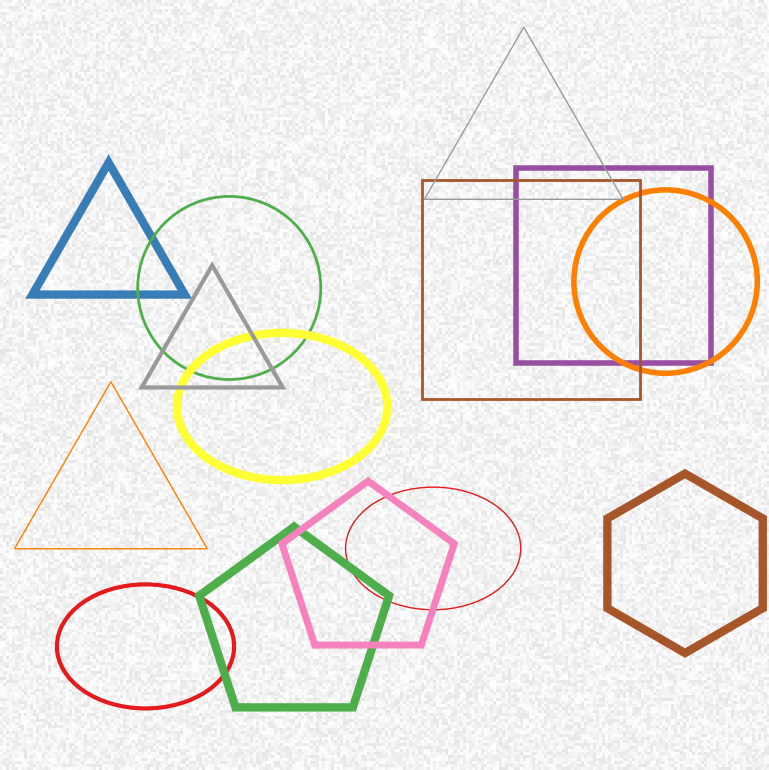[{"shape": "oval", "thickness": 0.5, "radius": 0.57, "center": [0.563, 0.288]}, {"shape": "oval", "thickness": 1.5, "radius": 0.58, "center": [0.189, 0.161]}, {"shape": "triangle", "thickness": 3, "radius": 0.57, "center": [0.141, 0.675]}, {"shape": "pentagon", "thickness": 3, "radius": 0.65, "center": [0.382, 0.186]}, {"shape": "circle", "thickness": 1, "radius": 0.59, "center": [0.298, 0.626]}, {"shape": "square", "thickness": 2, "radius": 0.63, "center": [0.797, 0.655]}, {"shape": "circle", "thickness": 2, "radius": 0.6, "center": [0.864, 0.634]}, {"shape": "triangle", "thickness": 0.5, "radius": 0.72, "center": [0.144, 0.36]}, {"shape": "oval", "thickness": 3, "radius": 0.68, "center": [0.366, 0.472]}, {"shape": "square", "thickness": 1, "radius": 0.71, "center": [0.69, 0.624]}, {"shape": "hexagon", "thickness": 3, "radius": 0.58, "center": [0.89, 0.268]}, {"shape": "pentagon", "thickness": 2.5, "radius": 0.59, "center": [0.478, 0.258]}, {"shape": "triangle", "thickness": 1.5, "radius": 0.53, "center": [0.276, 0.55]}, {"shape": "triangle", "thickness": 0.5, "radius": 0.75, "center": [0.68, 0.816]}]